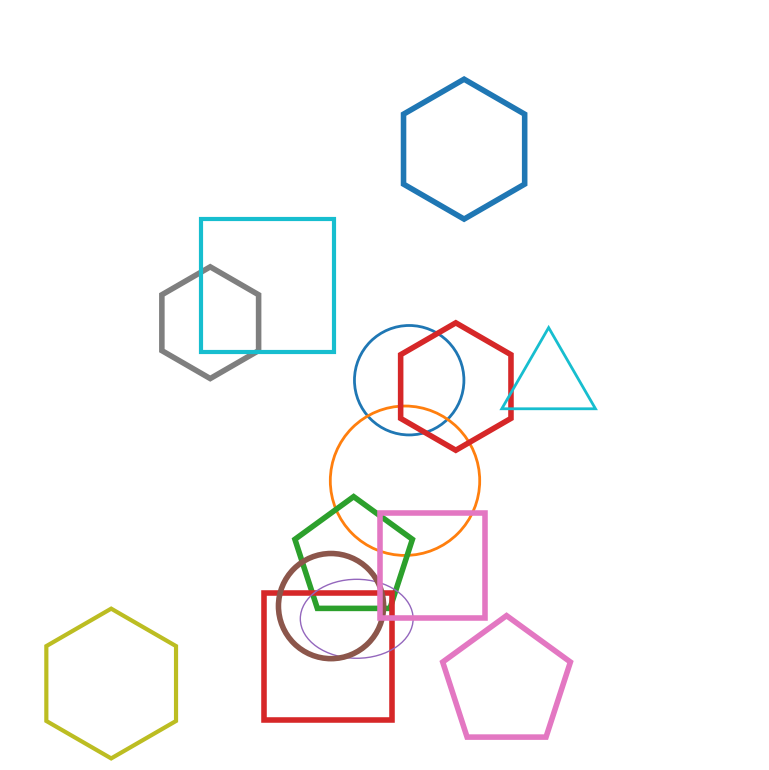[{"shape": "circle", "thickness": 1, "radius": 0.36, "center": [0.531, 0.506]}, {"shape": "hexagon", "thickness": 2, "radius": 0.45, "center": [0.603, 0.806]}, {"shape": "circle", "thickness": 1, "radius": 0.49, "center": [0.526, 0.376]}, {"shape": "pentagon", "thickness": 2, "radius": 0.4, "center": [0.459, 0.275]}, {"shape": "square", "thickness": 2, "radius": 0.41, "center": [0.426, 0.147]}, {"shape": "hexagon", "thickness": 2, "radius": 0.41, "center": [0.592, 0.498]}, {"shape": "oval", "thickness": 0.5, "radius": 0.37, "center": [0.463, 0.196]}, {"shape": "circle", "thickness": 2, "radius": 0.34, "center": [0.43, 0.213]}, {"shape": "square", "thickness": 2, "radius": 0.34, "center": [0.561, 0.266]}, {"shape": "pentagon", "thickness": 2, "radius": 0.44, "center": [0.658, 0.113]}, {"shape": "hexagon", "thickness": 2, "radius": 0.36, "center": [0.273, 0.581]}, {"shape": "hexagon", "thickness": 1.5, "radius": 0.49, "center": [0.144, 0.112]}, {"shape": "triangle", "thickness": 1, "radius": 0.35, "center": [0.713, 0.504]}, {"shape": "square", "thickness": 1.5, "radius": 0.43, "center": [0.347, 0.629]}]